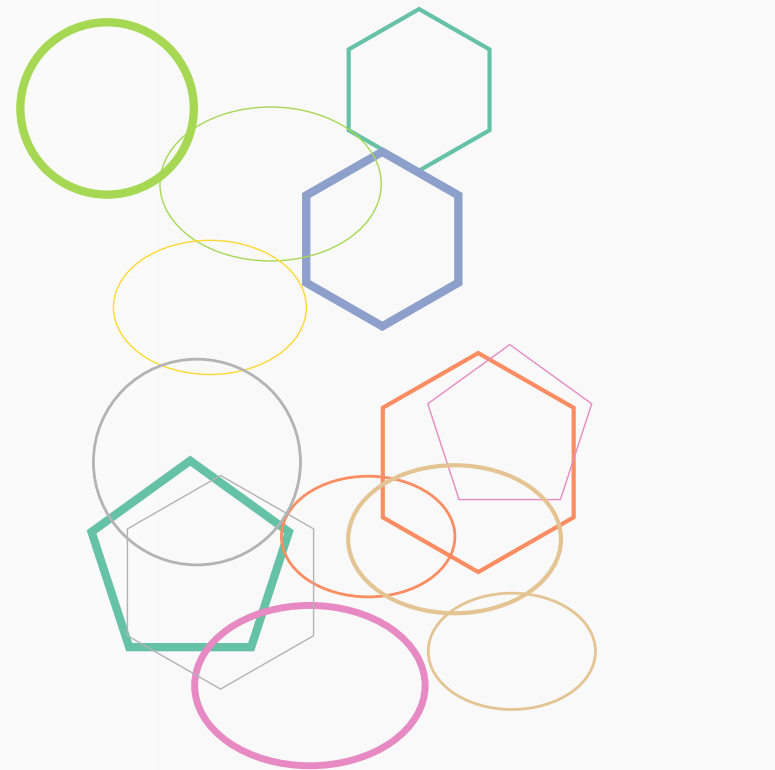[{"shape": "pentagon", "thickness": 3, "radius": 0.67, "center": [0.245, 0.268]}, {"shape": "hexagon", "thickness": 1.5, "radius": 0.52, "center": [0.541, 0.883]}, {"shape": "oval", "thickness": 1, "radius": 0.56, "center": [0.475, 0.303]}, {"shape": "hexagon", "thickness": 1.5, "radius": 0.71, "center": [0.617, 0.399]}, {"shape": "hexagon", "thickness": 3, "radius": 0.57, "center": [0.493, 0.69]}, {"shape": "oval", "thickness": 2.5, "radius": 0.74, "center": [0.4, 0.11]}, {"shape": "pentagon", "thickness": 0.5, "radius": 0.56, "center": [0.658, 0.441]}, {"shape": "circle", "thickness": 3, "radius": 0.56, "center": [0.138, 0.859]}, {"shape": "oval", "thickness": 0.5, "radius": 0.71, "center": [0.349, 0.761]}, {"shape": "oval", "thickness": 0.5, "radius": 0.62, "center": [0.271, 0.601]}, {"shape": "oval", "thickness": 1, "radius": 0.54, "center": [0.66, 0.154]}, {"shape": "oval", "thickness": 1.5, "radius": 0.69, "center": [0.587, 0.3]}, {"shape": "circle", "thickness": 1, "radius": 0.67, "center": [0.254, 0.4]}, {"shape": "hexagon", "thickness": 0.5, "radius": 0.69, "center": [0.285, 0.244]}]